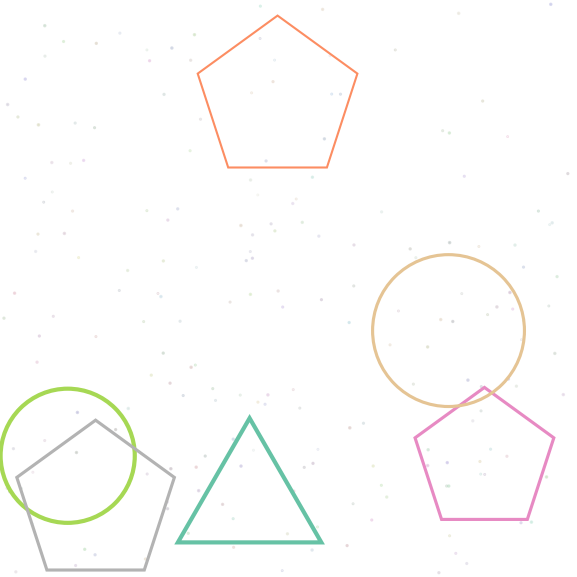[{"shape": "triangle", "thickness": 2, "radius": 0.72, "center": [0.432, 0.132]}, {"shape": "pentagon", "thickness": 1, "radius": 0.73, "center": [0.481, 0.827]}, {"shape": "pentagon", "thickness": 1.5, "radius": 0.63, "center": [0.839, 0.202]}, {"shape": "circle", "thickness": 2, "radius": 0.58, "center": [0.117, 0.21]}, {"shape": "circle", "thickness": 1.5, "radius": 0.66, "center": [0.777, 0.427]}, {"shape": "pentagon", "thickness": 1.5, "radius": 0.72, "center": [0.166, 0.128]}]